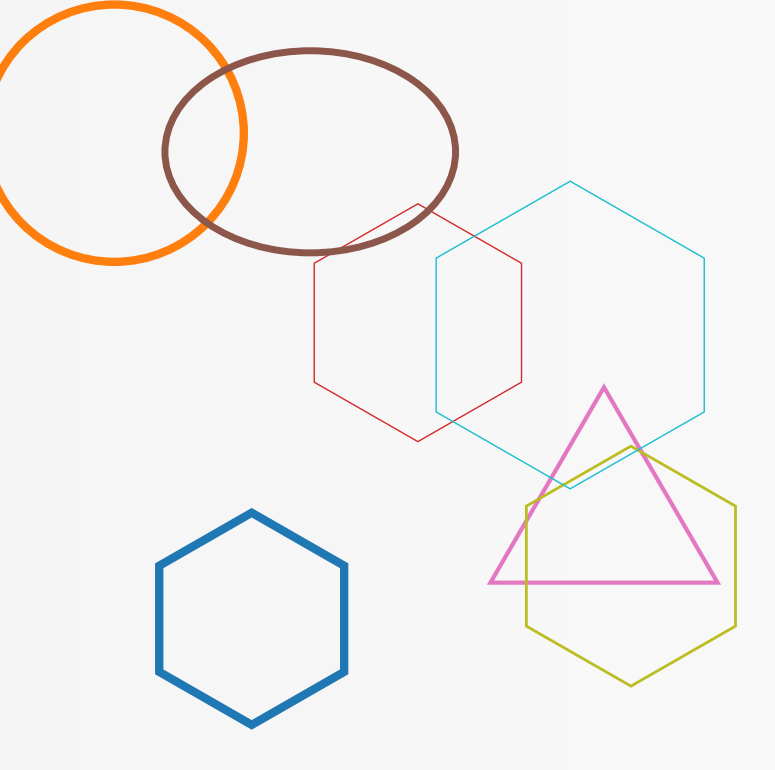[{"shape": "hexagon", "thickness": 3, "radius": 0.69, "center": [0.325, 0.196]}, {"shape": "circle", "thickness": 3, "radius": 0.84, "center": [0.148, 0.827]}, {"shape": "hexagon", "thickness": 0.5, "radius": 0.77, "center": [0.539, 0.581]}, {"shape": "oval", "thickness": 2.5, "radius": 0.94, "center": [0.4, 0.803]}, {"shape": "triangle", "thickness": 1.5, "radius": 0.85, "center": [0.779, 0.328]}, {"shape": "hexagon", "thickness": 1, "radius": 0.78, "center": [0.814, 0.265]}, {"shape": "hexagon", "thickness": 0.5, "radius": 1.0, "center": [0.736, 0.565]}]